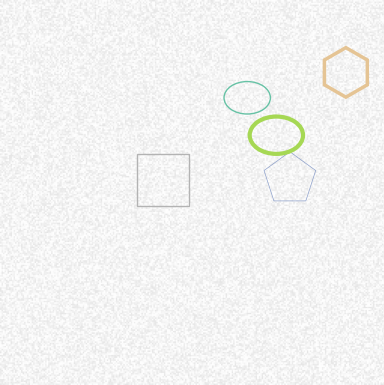[{"shape": "oval", "thickness": 1, "radius": 0.3, "center": [0.642, 0.746]}, {"shape": "pentagon", "thickness": 0.5, "radius": 0.35, "center": [0.753, 0.535]}, {"shape": "oval", "thickness": 3, "radius": 0.35, "center": [0.718, 0.649]}, {"shape": "hexagon", "thickness": 2.5, "radius": 0.32, "center": [0.898, 0.812]}, {"shape": "square", "thickness": 1, "radius": 0.34, "center": [0.423, 0.533]}]